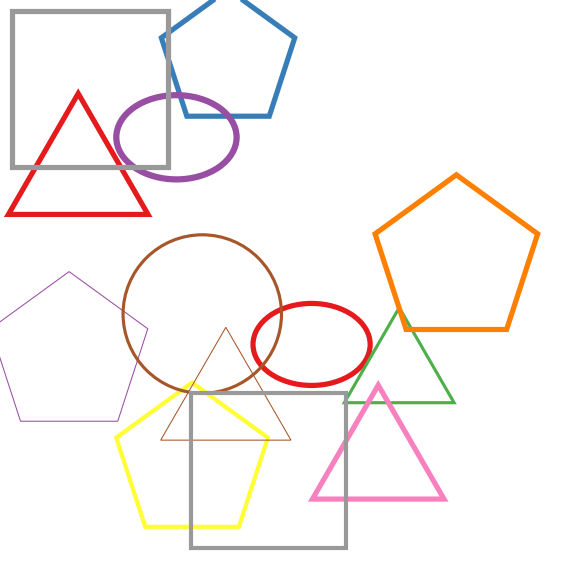[{"shape": "oval", "thickness": 2.5, "radius": 0.51, "center": [0.54, 0.403]}, {"shape": "triangle", "thickness": 2.5, "radius": 0.7, "center": [0.135, 0.698]}, {"shape": "pentagon", "thickness": 2.5, "radius": 0.61, "center": [0.395, 0.896]}, {"shape": "triangle", "thickness": 1.5, "radius": 0.55, "center": [0.691, 0.357]}, {"shape": "pentagon", "thickness": 0.5, "radius": 0.72, "center": [0.12, 0.386]}, {"shape": "oval", "thickness": 3, "radius": 0.52, "center": [0.306, 0.761]}, {"shape": "pentagon", "thickness": 2.5, "radius": 0.74, "center": [0.79, 0.548]}, {"shape": "pentagon", "thickness": 2, "radius": 0.69, "center": [0.333, 0.199]}, {"shape": "triangle", "thickness": 0.5, "radius": 0.65, "center": [0.391, 0.302]}, {"shape": "circle", "thickness": 1.5, "radius": 0.69, "center": [0.35, 0.455]}, {"shape": "triangle", "thickness": 2.5, "radius": 0.66, "center": [0.655, 0.201]}, {"shape": "square", "thickness": 2, "radius": 0.67, "center": [0.465, 0.185]}, {"shape": "square", "thickness": 2.5, "radius": 0.67, "center": [0.156, 0.846]}]